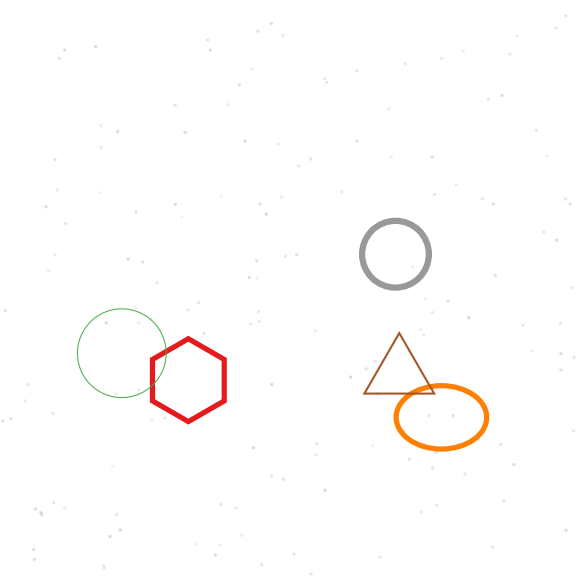[{"shape": "hexagon", "thickness": 2.5, "radius": 0.36, "center": [0.326, 0.341]}, {"shape": "circle", "thickness": 0.5, "radius": 0.38, "center": [0.211, 0.388]}, {"shape": "oval", "thickness": 2.5, "radius": 0.39, "center": [0.764, 0.276]}, {"shape": "triangle", "thickness": 1, "radius": 0.35, "center": [0.691, 0.353]}, {"shape": "circle", "thickness": 3, "radius": 0.29, "center": [0.685, 0.559]}]